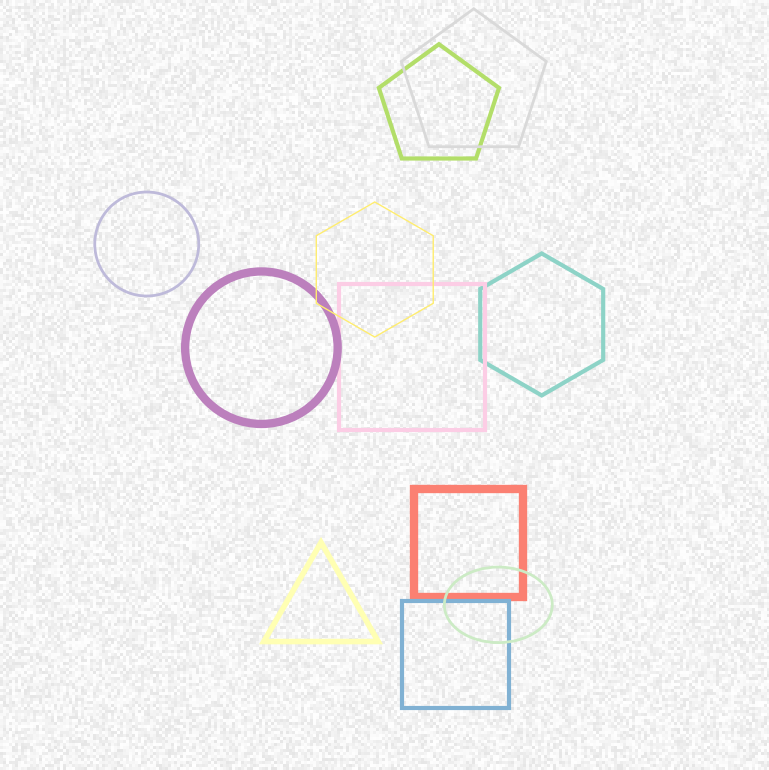[{"shape": "hexagon", "thickness": 1.5, "radius": 0.46, "center": [0.704, 0.579]}, {"shape": "triangle", "thickness": 2, "radius": 0.43, "center": [0.417, 0.21]}, {"shape": "circle", "thickness": 1, "radius": 0.34, "center": [0.191, 0.683]}, {"shape": "square", "thickness": 3, "radius": 0.35, "center": [0.608, 0.295]}, {"shape": "square", "thickness": 1.5, "radius": 0.35, "center": [0.592, 0.15]}, {"shape": "pentagon", "thickness": 1.5, "radius": 0.41, "center": [0.57, 0.861]}, {"shape": "square", "thickness": 1.5, "radius": 0.48, "center": [0.535, 0.536]}, {"shape": "pentagon", "thickness": 1, "radius": 0.5, "center": [0.615, 0.89]}, {"shape": "circle", "thickness": 3, "radius": 0.5, "center": [0.339, 0.548]}, {"shape": "oval", "thickness": 1, "radius": 0.35, "center": [0.647, 0.215]}, {"shape": "hexagon", "thickness": 0.5, "radius": 0.44, "center": [0.487, 0.65]}]